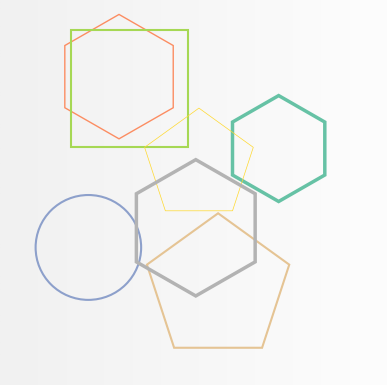[{"shape": "hexagon", "thickness": 2.5, "radius": 0.69, "center": [0.719, 0.614]}, {"shape": "hexagon", "thickness": 1, "radius": 0.81, "center": [0.307, 0.801]}, {"shape": "circle", "thickness": 1.5, "radius": 0.68, "center": [0.228, 0.357]}, {"shape": "square", "thickness": 1.5, "radius": 0.75, "center": [0.335, 0.77]}, {"shape": "pentagon", "thickness": 0.5, "radius": 0.74, "center": [0.513, 0.572]}, {"shape": "pentagon", "thickness": 1.5, "radius": 0.97, "center": [0.563, 0.253]}, {"shape": "hexagon", "thickness": 2.5, "radius": 0.88, "center": [0.505, 0.408]}]